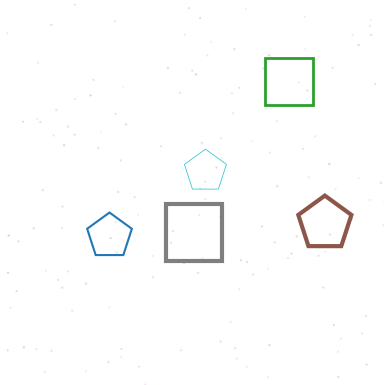[{"shape": "pentagon", "thickness": 1.5, "radius": 0.31, "center": [0.284, 0.387]}, {"shape": "square", "thickness": 2, "radius": 0.31, "center": [0.75, 0.788]}, {"shape": "pentagon", "thickness": 3, "radius": 0.36, "center": [0.844, 0.419]}, {"shape": "square", "thickness": 3, "radius": 0.37, "center": [0.504, 0.397]}, {"shape": "pentagon", "thickness": 0.5, "radius": 0.29, "center": [0.534, 0.555]}]